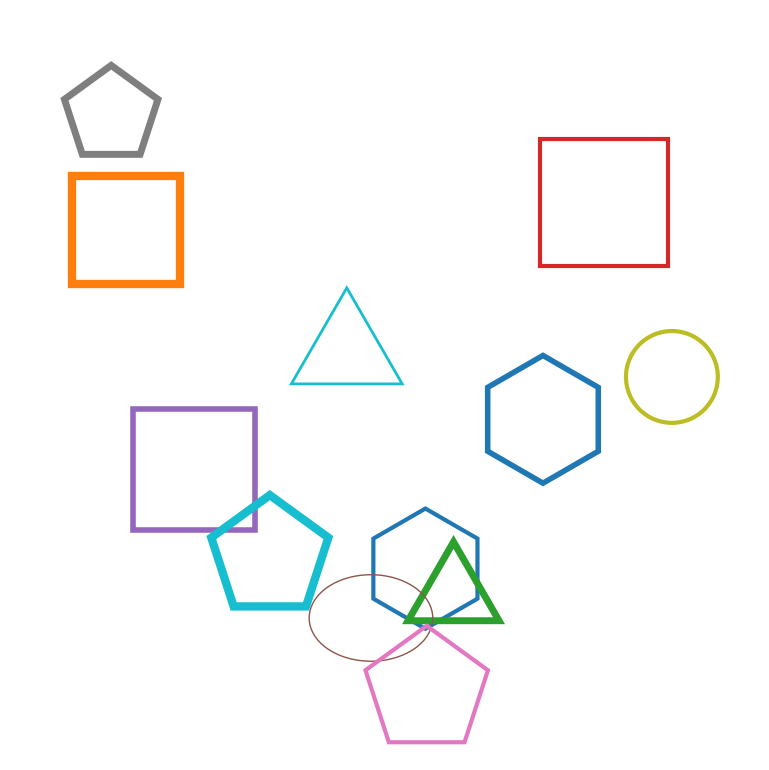[{"shape": "hexagon", "thickness": 1.5, "radius": 0.39, "center": [0.552, 0.262]}, {"shape": "hexagon", "thickness": 2, "radius": 0.41, "center": [0.705, 0.455]}, {"shape": "square", "thickness": 3, "radius": 0.35, "center": [0.164, 0.701]}, {"shape": "triangle", "thickness": 2.5, "radius": 0.34, "center": [0.589, 0.228]}, {"shape": "square", "thickness": 1.5, "radius": 0.41, "center": [0.784, 0.737]}, {"shape": "square", "thickness": 2, "radius": 0.39, "center": [0.252, 0.39]}, {"shape": "oval", "thickness": 0.5, "radius": 0.4, "center": [0.482, 0.197]}, {"shape": "pentagon", "thickness": 1.5, "radius": 0.42, "center": [0.554, 0.104]}, {"shape": "pentagon", "thickness": 2.5, "radius": 0.32, "center": [0.144, 0.851]}, {"shape": "circle", "thickness": 1.5, "radius": 0.3, "center": [0.873, 0.51]}, {"shape": "triangle", "thickness": 1, "radius": 0.42, "center": [0.45, 0.543]}, {"shape": "pentagon", "thickness": 3, "radius": 0.4, "center": [0.35, 0.277]}]